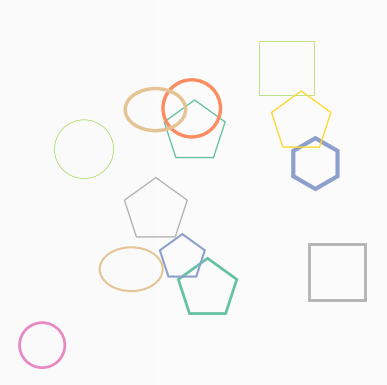[{"shape": "pentagon", "thickness": 1, "radius": 0.41, "center": [0.502, 0.658]}, {"shape": "pentagon", "thickness": 2, "radius": 0.4, "center": [0.536, 0.25]}, {"shape": "circle", "thickness": 2.5, "radius": 0.37, "center": [0.495, 0.718]}, {"shape": "pentagon", "thickness": 1.5, "radius": 0.31, "center": [0.471, 0.331]}, {"shape": "hexagon", "thickness": 3, "radius": 0.33, "center": [0.814, 0.575]}, {"shape": "circle", "thickness": 2, "radius": 0.29, "center": [0.109, 0.103]}, {"shape": "square", "thickness": 0.5, "radius": 0.36, "center": [0.739, 0.823]}, {"shape": "circle", "thickness": 0.5, "radius": 0.38, "center": [0.217, 0.612]}, {"shape": "pentagon", "thickness": 1, "radius": 0.4, "center": [0.777, 0.683]}, {"shape": "oval", "thickness": 1.5, "radius": 0.41, "center": [0.339, 0.301]}, {"shape": "oval", "thickness": 2.5, "radius": 0.39, "center": [0.401, 0.715]}, {"shape": "pentagon", "thickness": 1, "radius": 0.43, "center": [0.402, 0.454]}, {"shape": "square", "thickness": 2, "radius": 0.36, "center": [0.87, 0.294]}]